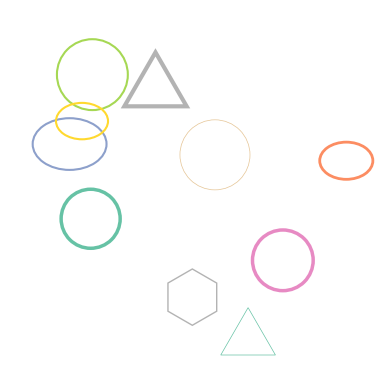[{"shape": "triangle", "thickness": 0.5, "radius": 0.41, "center": [0.644, 0.119]}, {"shape": "circle", "thickness": 2.5, "radius": 0.38, "center": [0.235, 0.432]}, {"shape": "oval", "thickness": 2, "radius": 0.35, "center": [0.899, 0.583]}, {"shape": "oval", "thickness": 1.5, "radius": 0.48, "center": [0.181, 0.626]}, {"shape": "circle", "thickness": 2.5, "radius": 0.39, "center": [0.735, 0.324]}, {"shape": "circle", "thickness": 1.5, "radius": 0.46, "center": [0.24, 0.806]}, {"shape": "oval", "thickness": 1.5, "radius": 0.34, "center": [0.213, 0.685]}, {"shape": "circle", "thickness": 0.5, "radius": 0.45, "center": [0.558, 0.598]}, {"shape": "triangle", "thickness": 3, "radius": 0.47, "center": [0.404, 0.771]}, {"shape": "hexagon", "thickness": 1, "radius": 0.37, "center": [0.5, 0.228]}]